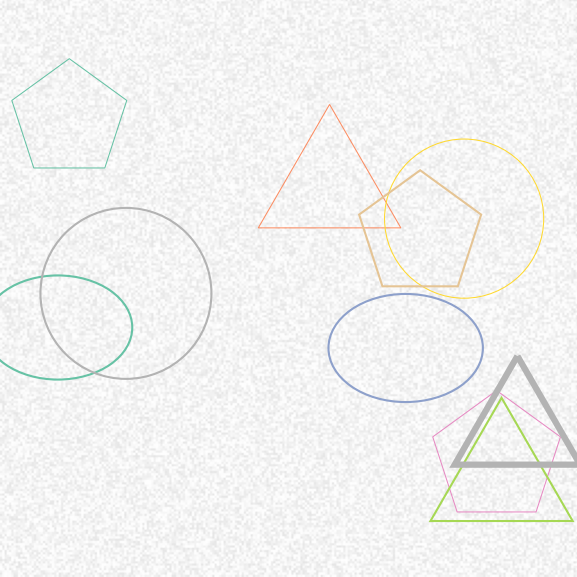[{"shape": "pentagon", "thickness": 0.5, "radius": 0.52, "center": [0.12, 0.793]}, {"shape": "oval", "thickness": 1, "radius": 0.64, "center": [0.1, 0.432]}, {"shape": "triangle", "thickness": 0.5, "radius": 0.71, "center": [0.571, 0.676]}, {"shape": "oval", "thickness": 1, "radius": 0.67, "center": [0.702, 0.397]}, {"shape": "pentagon", "thickness": 0.5, "radius": 0.58, "center": [0.86, 0.207]}, {"shape": "triangle", "thickness": 1, "radius": 0.71, "center": [0.869, 0.168]}, {"shape": "circle", "thickness": 0.5, "radius": 0.69, "center": [0.804, 0.621]}, {"shape": "pentagon", "thickness": 1, "radius": 0.56, "center": [0.728, 0.593]}, {"shape": "triangle", "thickness": 3, "radius": 0.63, "center": [0.896, 0.257]}, {"shape": "circle", "thickness": 1, "radius": 0.74, "center": [0.218, 0.491]}]